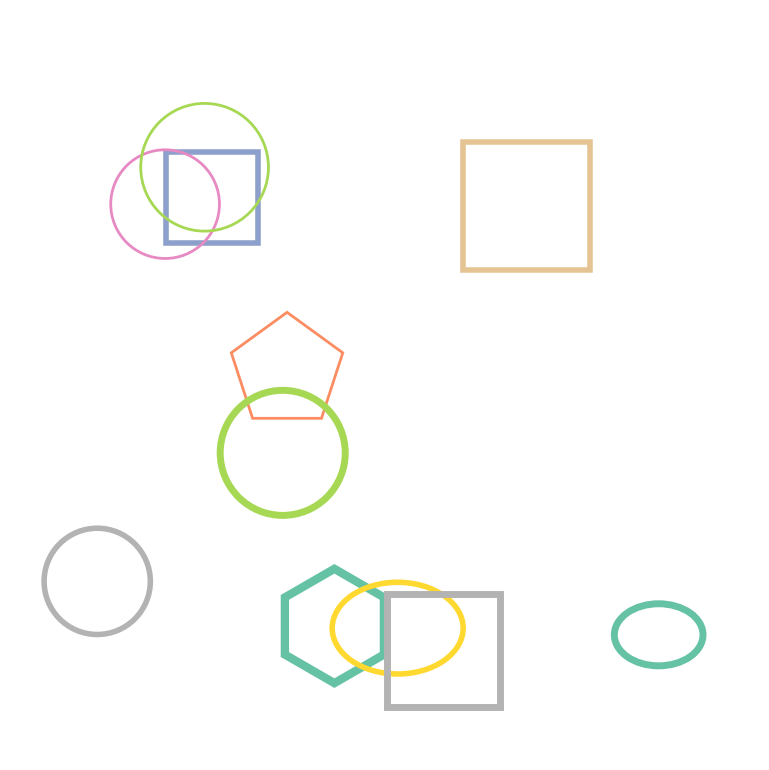[{"shape": "oval", "thickness": 2.5, "radius": 0.29, "center": [0.855, 0.176]}, {"shape": "hexagon", "thickness": 3, "radius": 0.37, "center": [0.434, 0.187]}, {"shape": "pentagon", "thickness": 1, "radius": 0.38, "center": [0.373, 0.518]}, {"shape": "square", "thickness": 2, "radius": 0.3, "center": [0.275, 0.743]}, {"shape": "circle", "thickness": 1, "radius": 0.35, "center": [0.214, 0.735]}, {"shape": "circle", "thickness": 2.5, "radius": 0.41, "center": [0.367, 0.412]}, {"shape": "circle", "thickness": 1, "radius": 0.41, "center": [0.266, 0.783]}, {"shape": "oval", "thickness": 2, "radius": 0.43, "center": [0.516, 0.184]}, {"shape": "square", "thickness": 2, "radius": 0.42, "center": [0.684, 0.733]}, {"shape": "square", "thickness": 2.5, "radius": 0.37, "center": [0.576, 0.155]}, {"shape": "circle", "thickness": 2, "radius": 0.34, "center": [0.126, 0.245]}]